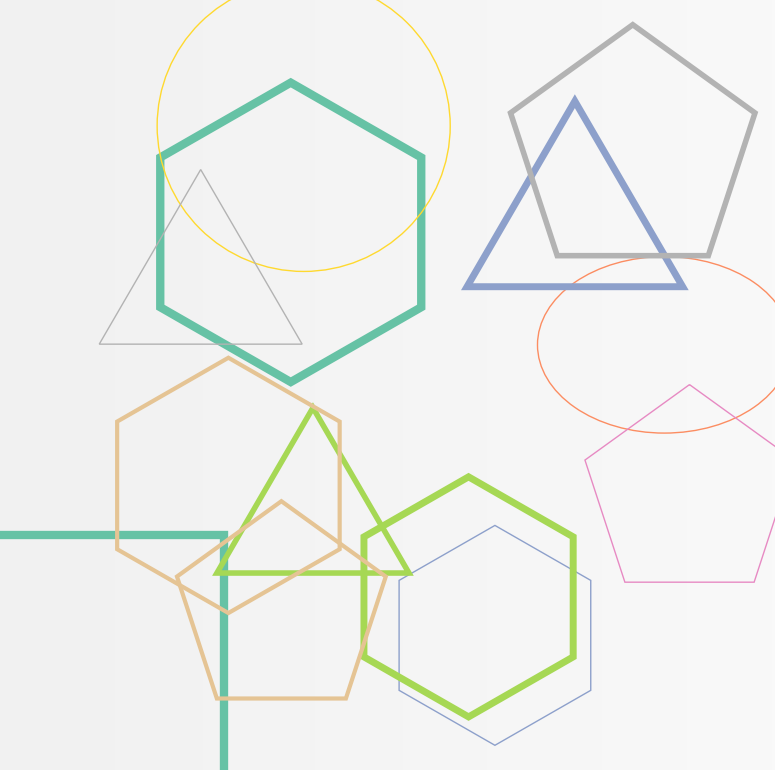[{"shape": "square", "thickness": 3, "radius": 0.78, "center": [0.133, 0.149]}, {"shape": "hexagon", "thickness": 3, "radius": 0.97, "center": [0.375, 0.698]}, {"shape": "oval", "thickness": 0.5, "radius": 0.82, "center": [0.857, 0.552]}, {"shape": "triangle", "thickness": 2.5, "radius": 0.8, "center": [0.742, 0.708]}, {"shape": "hexagon", "thickness": 0.5, "radius": 0.71, "center": [0.639, 0.175]}, {"shape": "pentagon", "thickness": 0.5, "radius": 0.71, "center": [0.89, 0.359]}, {"shape": "triangle", "thickness": 2, "radius": 0.72, "center": [0.404, 0.327]}, {"shape": "hexagon", "thickness": 2.5, "radius": 0.78, "center": [0.605, 0.225]}, {"shape": "circle", "thickness": 0.5, "radius": 0.95, "center": [0.392, 0.837]}, {"shape": "hexagon", "thickness": 1.5, "radius": 0.83, "center": [0.295, 0.37]}, {"shape": "pentagon", "thickness": 1.5, "radius": 0.71, "center": [0.363, 0.207]}, {"shape": "pentagon", "thickness": 2, "radius": 0.83, "center": [0.816, 0.802]}, {"shape": "triangle", "thickness": 0.5, "radius": 0.76, "center": [0.259, 0.629]}]